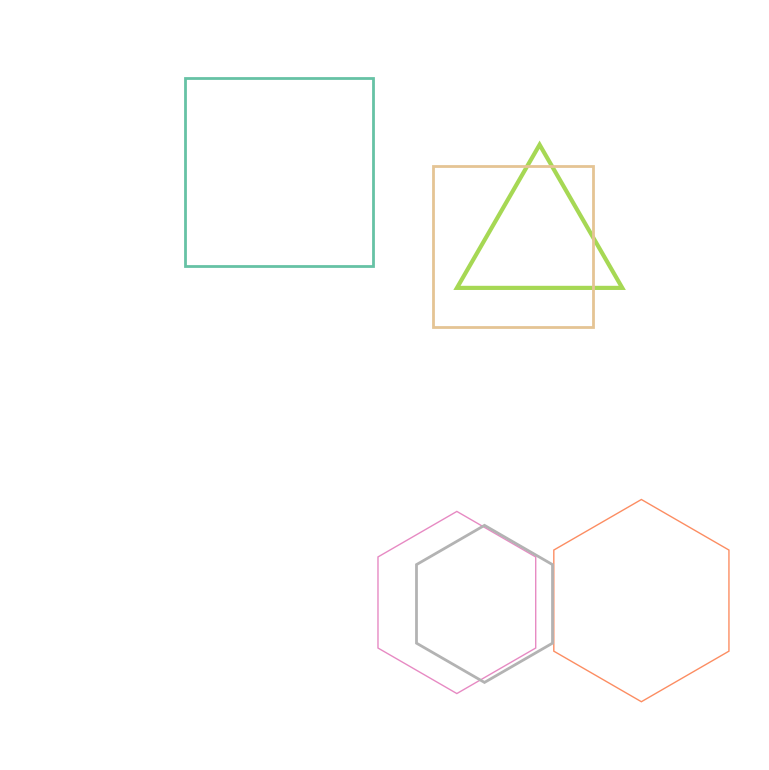[{"shape": "square", "thickness": 1, "radius": 0.61, "center": [0.362, 0.776]}, {"shape": "hexagon", "thickness": 0.5, "radius": 0.66, "center": [0.833, 0.22]}, {"shape": "hexagon", "thickness": 0.5, "radius": 0.59, "center": [0.593, 0.218]}, {"shape": "triangle", "thickness": 1.5, "radius": 0.62, "center": [0.701, 0.688]}, {"shape": "square", "thickness": 1, "radius": 0.52, "center": [0.666, 0.68]}, {"shape": "hexagon", "thickness": 1, "radius": 0.51, "center": [0.629, 0.216]}]